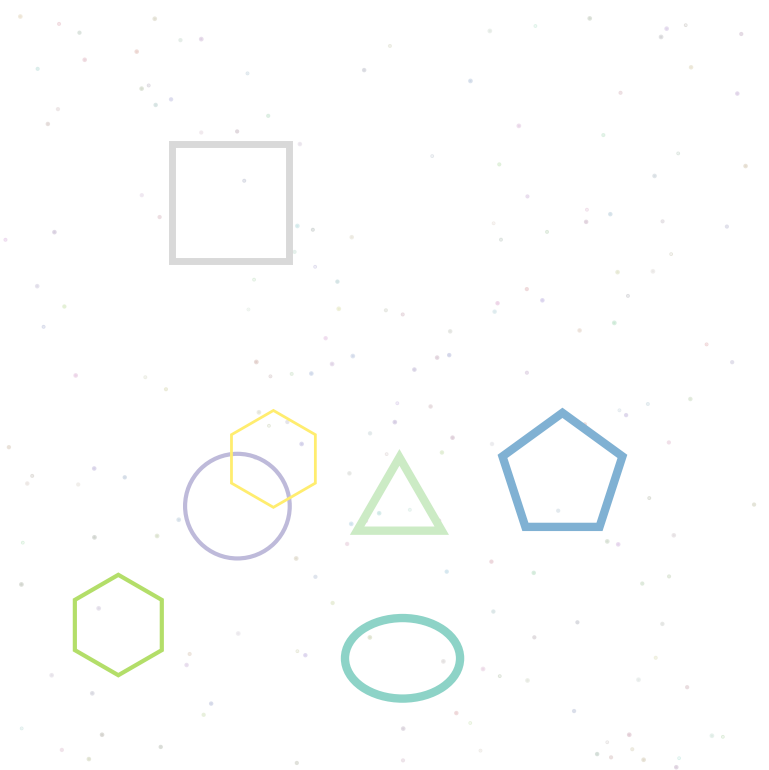[{"shape": "oval", "thickness": 3, "radius": 0.37, "center": [0.523, 0.145]}, {"shape": "circle", "thickness": 1.5, "radius": 0.34, "center": [0.308, 0.343]}, {"shape": "pentagon", "thickness": 3, "radius": 0.41, "center": [0.73, 0.382]}, {"shape": "hexagon", "thickness": 1.5, "radius": 0.33, "center": [0.154, 0.188]}, {"shape": "square", "thickness": 2.5, "radius": 0.38, "center": [0.299, 0.737]}, {"shape": "triangle", "thickness": 3, "radius": 0.32, "center": [0.519, 0.343]}, {"shape": "hexagon", "thickness": 1, "radius": 0.31, "center": [0.355, 0.404]}]